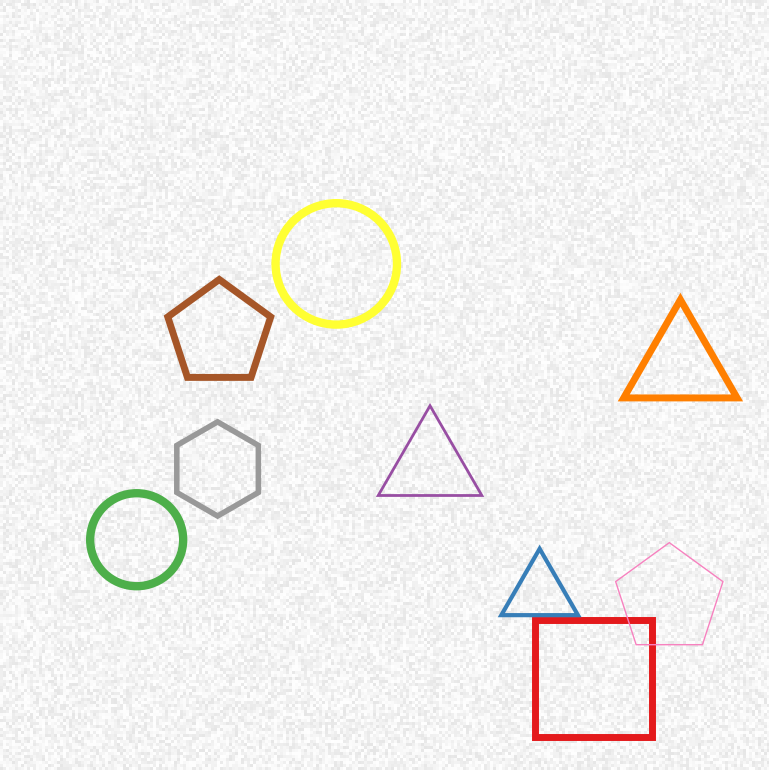[{"shape": "square", "thickness": 2.5, "radius": 0.38, "center": [0.771, 0.119]}, {"shape": "triangle", "thickness": 1.5, "radius": 0.29, "center": [0.701, 0.23]}, {"shape": "circle", "thickness": 3, "radius": 0.3, "center": [0.177, 0.299]}, {"shape": "triangle", "thickness": 1, "radius": 0.39, "center": [0.558, 0.395]}, {"shape": "triangle", "thickness": 2.5, "radius": 0.43, "center": [0.884, 0.526]}, {"shape": "circle", "thickness": 3, "radius": 0.39, "center": [0.437, 0.657]}, {"shape": "pentagon", "thickness": 2.5, "radius": 0.35, "center": [0.285, 0.567]}, {"shape": "pentagon", "thickness": 0.5, "radius": 0.37, "center": [0.869, 0.222]}, {"shape": "hexagon", "thickness": 2, "radius": 0.31, "center": [0.283, 0.391]}]